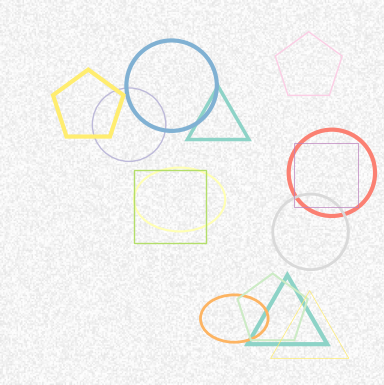[{"shape": "triangle", "thickness": 2.5, "radius": 0.46, "center": [0.567, 0.684]}, {"shape": "triangle", "thickness": 3, "radius": 0.6, "center": [0.746, 0.166]}, {"shape": "oval", "thickness": 1.5, "radius": 0.59, "center": [0.467, 0.482]}, {"shape": "circle", "thickness": 1, "radius": 0.48, "center": [0.335, 0.676]}, {"shape": "circle", "thickness": 3, "radius": 0.56, "center": [0.862, 0.551]}, {"shape": "circle", "thickness": 3, "radius": 0.59, "center": [0.446, 0.778]}, {"shape": "oval", "thickness": 2, "radius": 0.44, "center": [0.609, 0.173]}, {"shape": "square", "thickness": 1, "radius": 0.47, "center": [0.442, 0.463]}, {"shape": "pentagon", "thickness": 1, "radius": 0.46, "center": [0.802, 0.826]}, {"shape": "circle", "thickness": 2, "radius": 0.49, "center": [0.807, 0.398]}, {"shape": "square", "thickness": 0.5, "radius": 0.42, "center": [0.846, 0.545]}, {"shape": "pentagon", "thickness": 1.5, "radius": 0.48, "center": [0.708, 0.194]}, {"shape": "pentagon", "thickness": 3, "radius": 0.48, "center": [0.229, 0.723]}, {"shape": "triangle", "thickness": 0.5, "radius": 0.59, "center": [0.804, 0.128]}]